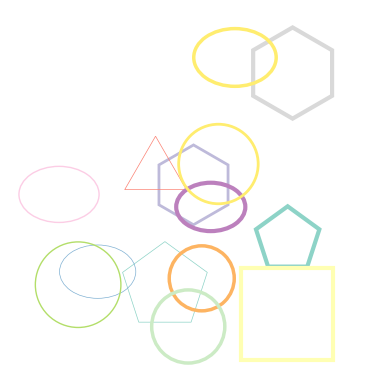[{"shape": "pentagon", "thickness": 3, "radius": 0.43, "center": [0.747, 0.378]}, {"shape": "pentagon", "thickness": 0.5, "radius": 0.58, "center": [0.428, 0.257]}, {"shape": "square", "thickness": 3, "radius": 0.6, "center": [0.745, 0.184]}, {"shape": "hexagon", "thickness": 2, "radius": 0.52, "center": [0.503, 0.52]}, {"shape": "triangle", "thickness": 0.5, "radius": 0.46, "center": [0.404, 0.554]}, {"shape": "oval", "thickness": 0.5, "radius": 0.5, "center": [0.254, 0.294]}, {"shape": "circle", "thickness": 2.5, "radius": 0.42, "center": [0.524, 0.277]}, {"shape": "circle", "thickness": 1, "radius": 0.56, "center": [0.203, 0.261]}, {"shape": "oval", "thickness": 1, "radius": 0.52, "center": [0.153, 0.495]}, {"shape": "hexagon", "thickness": 3, "radius": 0.59, "center": [0.76, 0.81]}, {"shape": "oval", "thickness": 3, "radius": 0.45, "center": [0.547, 0.463]}, {"shape": "circle", "thickness": 2.5, "radius": 0.47, "center": [0.489, 0.152]}, {"shape": "circle", "thickness": 2, "radius": 0.52, "center": [0.567, 0.574]}, {"shape": "oval", "thickness": 2.5, "radius": 0.54, "center": [0.61, 0.851]}]